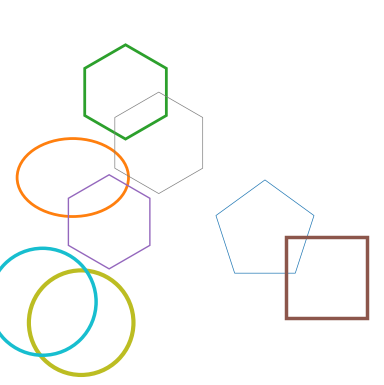[{"shape": "pentagon", "thickness": 0.5, "radius": 0.67, "center": [0.688, 0.399]}, {"shape": "oval", "thickness": 2, "radius": 0.72, "center": [0.189, 0.539]}, {"shape": "hexagon", "thickness": 2, "radius": 0.61, "center": [0.326, 0.761]}, {"shape": "hexagon", "thickness": 1, "radius": 0.61, "center": [0.283, 0.424]}, {"shape": "square", "thickness": 2.5, "radius": 0.53, "center": [0.848, 0.279]}, {"shape": "hexagon", "thickness": 0.5, "radius": 0.66, "center": [0.412, 0.629]}, {"shape": "circle", "thickness": 3, "radius": 0.68, "center": [0.211, 0.162]}, {"shape": "circle", "thickness": 2.5, "radius": 0.69, "center": [0.111, 0.216]}]